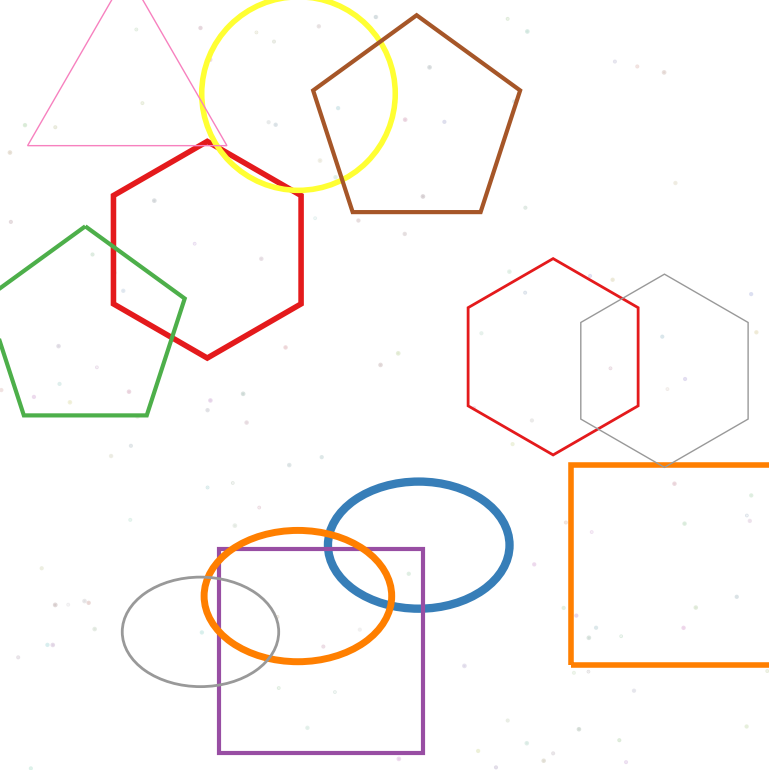[{"shape": "hexagon", "thickness": 1, "radius": 0.64, "center": [0.718, 0.537]}, {"shape": "hexagon", "thickness": 2, "radius": 0.7, "center": [0.269, 0.676]}, {"shape": "oval", "thickness": 3, "radius": 0.59, "center": [0.544, 0.292]}, {"shape": "pentagon", "thickness": 1.5, "radius": 0.68, "center": [0.111, 0.57]}, {"shape": "square", "thickness": 1.5, "radius": 0.66, "center": [0.417, 0.155]}, {"shape": "oval", "thickness": 2.5, "radius": 0.61, "center": [0.387, 0.226]}, {"shape": "square", "thickness": 2, "radius": 0.65, "center": [0.872, 0.266]}, {"shape": "circle", "thickness": 2, "radius": 0.63, "center": [0.388, 0.878]}, {"shape": "pentagon", "thickness": 1.5, "radius": 0.71, "center": [0.541, 0.839]}, {"shape": "triangle", "thickness": 0.5, "radius": 0.75, "center": [0.165, 0.886]}, {"shape": "oval", "thickness": 1, "radius": 0.51, "center": [0.26, 0.179]}, {"shape": "hexagon", "thickness": 0.5, "radius": 0.63, "center": [0.863, 0.518]}]